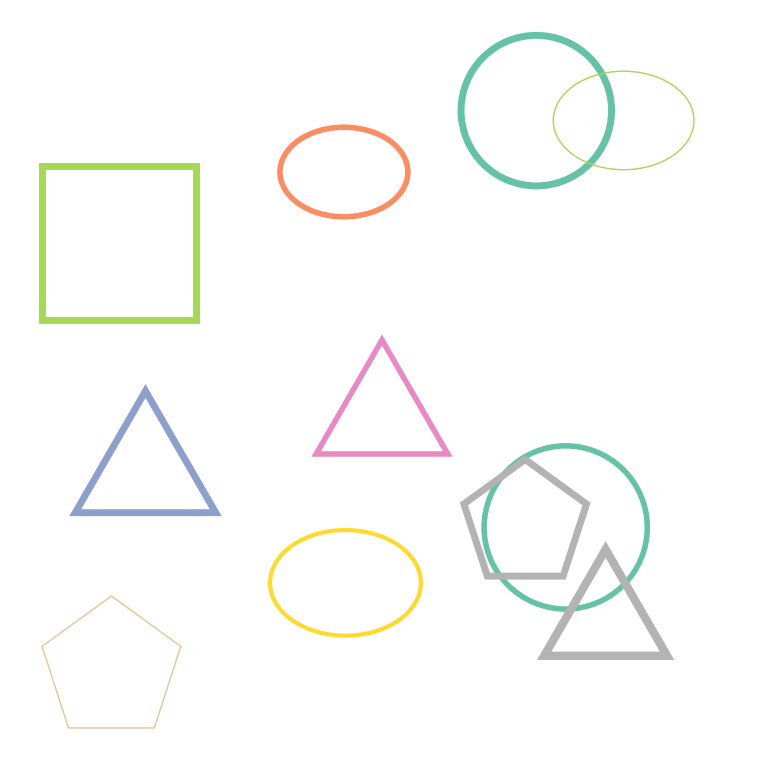[{"shape": "circle", "thickness": 2.5, "radius": 0.49, "center": [0.696, 0.856]}, {"shape": "circle", "thickness": 2, "radius": 0.53, "center": [0.735, 0.315]}, {"shape": "oval", "thickness": 2, "radius": 0.42, "center": [0.447, 0.777]}, {"shape": "triangle", "thickness": 2.5, "radius": 0.53, "center": [0.189, 0.387]}, {"shape": "triangle", "thickness": 2, "radius": 0.49, "center": [0.496, 0.46]}, {"shape": "oval", "thickness": 0.5, "radius": 0.46, "center": [0.81, 0.844]}, {"shape": "square", "thickness": 2.5, "radius": 0.5, "center": [0.155, 0.684]}, {"shape": "oval", "thickness": 1.5, "radius": 0.49, "center": [0.449, 0.243]}, {"shape": "pentagon", "thickness": 0.5, "radius": 0.47, "center": [0.145, 0.131]}, {"shape": "pentagon", "thickness": 2.5, "radius": 0.42, "center": [0.682, 0.32]}, {"shape": "triangle", "thickness": 3, "radius": 0.46, "center": [0.787, 0.194]}]